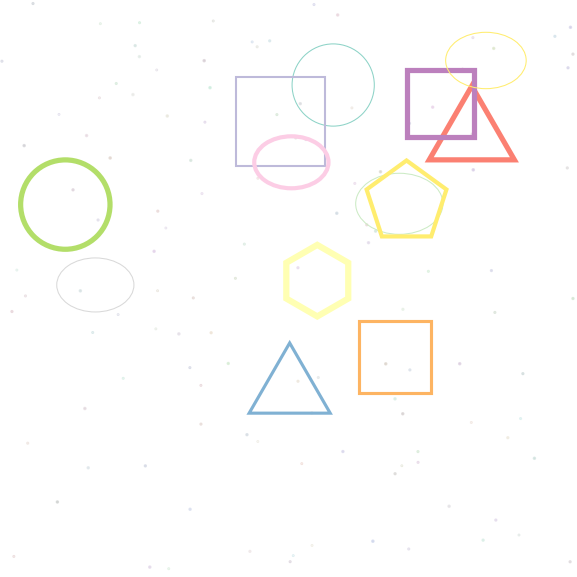[{"shape": "circle", "thickness": 0.5, "radius": 0.36, "center": [0.577, 0.852]}, {"shape": "hexagon", "thickness": 3, "radius": 0.31, "center": [0.549, 0.513]}, {"shape": "square", "thickness": 1, "radius": 0.38, "center": [0.486, 0.789]}, {"shape": "triangle", "thickness": 2.5, "radius": 0.43, "center": [0.817, 0.765]}, {"shape": "triangle", "thickness": 1.5, "radius": 0.41, "center": [0.502, 0.324]}, {"shape": "square", "thickness": 1.5, "radius": 0.31, "center": [0.684, 0.381]}, {"shape": "circle", "thickness": 2.5, "radius": 0.39, "center": [0.113, 0.645]}, {"shape": "oval", "thickness": 2, "radius": 0.32, "center": [0.505, 0.718]}, {"shape": "oval", "thickness": 0.5, "radius": 0.33, "center": [0.165, 0.506]}, {"shape": "square", "thickness": 2.5, "radius": 0.29, "center": [0.763, 0.82]}, {"shape": "oval", "thickness": 0.5, "radius": 0.38, "center": [0.691, 0.646]}, {"shape": "oval", "thickness": 0.5, "radius": 0.35, "center": [0.841, 0.894]}, {"shape": "pentagon", "thickness": 2, "radius": 0.36, "center": [0.704, 0.649]}]